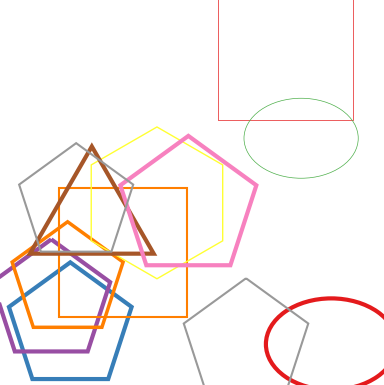[{"shape": "square", "thickness": 0.5, "radius": 0.88, "center": [0.741, 0.865]}, {"shape": "oval", "thickness": 3, "radius": 0.85, "center": [0.86, 0.106]}, {"shape": "pentagon", "thickness": 3, "radius": 0.84, "center": [0.183, 0.151]}, {"shape": "oval", "thickness": 0.5, "radius": 0.74, "center": [0.782, 0.641]}, {"shape": "pentagon", "thickness": 3, "radius": 0.8, "center": [0.133, 0.217]}, {"shape": "pentagon", "thickness": 2.5, "radius": 0.76, "center": [0.176, 0.272]}, {"shape": "square", "thickness": 1.5, "radius": 0.84, "center": [0.32, 0.343]}, {"shape": "hexagon", "thickness": 1, "radius": 0.99, "center": [0.408, 0.473]}, {"shape": "triangle", "thickness": 3, "radius": 0.93, "center": [0.239, 0.434]}, {"shape": "pentagon", "thickness": 3, "radius": 0.93, "center": [0.489, 0.461]}, {"shape": "pentagon", "thickness": 1.5, "radius": 0.78, "center": [0.198, 0.472]}, {"shape": "pentagon", "thickness": 1.5, "radius": 0.85, "center": [0.639, 0.107]}]